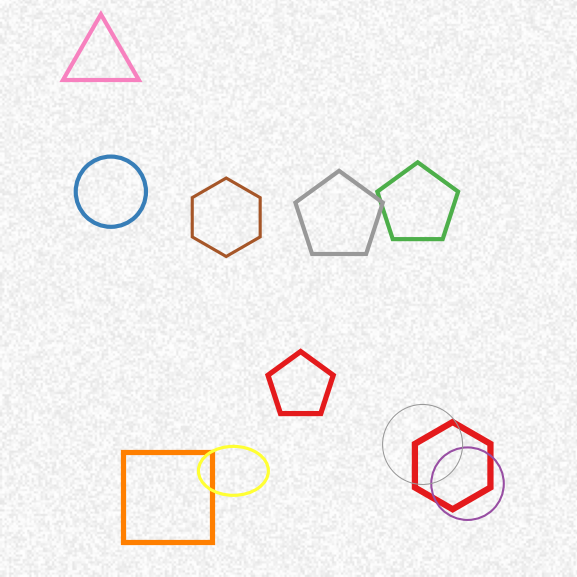[{"shape": "hexagon", "thickness": 3, "radius": 0.38, "center": [0.784, 0.193]}, {"shape": "pentagon", "thickness": 2.5, "radius": 0.3, "center": [0.521, 0.331]}, {"shape": "circle", "thickness": 2, "radius": 0.3, "center": [0.192, 0.667]}, {"shape": "pentagon", "thickness": 2, "radius": 0.37, "center": [0.723, 0.645]}, {"shape": "circle", "thickness": 1, "radius": 0.31, "center": [0.81, 0.162]}, {"shape": "square", "thickness": 2.5, "radius": 0.39, "center": [0.29, 0.139]}, {"shape": "oval", "thickness": 1.5, "radius": 0.3, "center": [0.404, 0.184]}, {"shape": "hexagon", "thickness": 1.5, "radius": 0.34, "center": [0.392, 0.623]}, {"shape": "triangle", "thickness": 2, "radius": 0.38, "center": [0.175, 0.899]}, {"shape": "pentagon", "thickness": 2, "radius": 0.4, "center": [0.587, 0.624]}, {"shape": "circle", "thickness": 0.5, "radius": 0.35, "center": [0.732, 0.23]}]